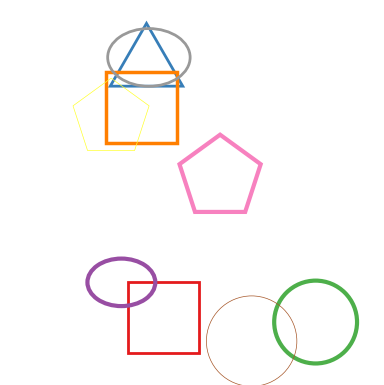[{"shape": "square", "thickness": 2, "radius": 0.46, "center": [0.424, 0.176]}, {"shape": "triangle", "thickness": 2, "radius": 0.54, "center": [0.381, 0.831]}, {"shape": "circle", "thickness": 3, "radius": 0.54, "center": [0.82, 0.164]}, {"shape": "oval", "thickness": 3, "radius": 0.44, "center": [0.315, 0.267]}, {"shape": "square", "thickness": 2.5, "radius": 0.46, "center": [0.367, 0.721]}, {"shape": "pentagon", "thickness": 0.5, "radius": 0.52, "center": [0.288, 0.693]}, {"shape": "circle", "thickness": 0.5, "radius": 0.59, "center": [0.654, 0.114]}, {"shape": "pentagon", "thickness": 3, "radius": 0.55, "center": [0.572, 0.539]}, {"shape": "oval", "thickness": 2, "radius": 0.54, "center": [0.387, 0.851]}]